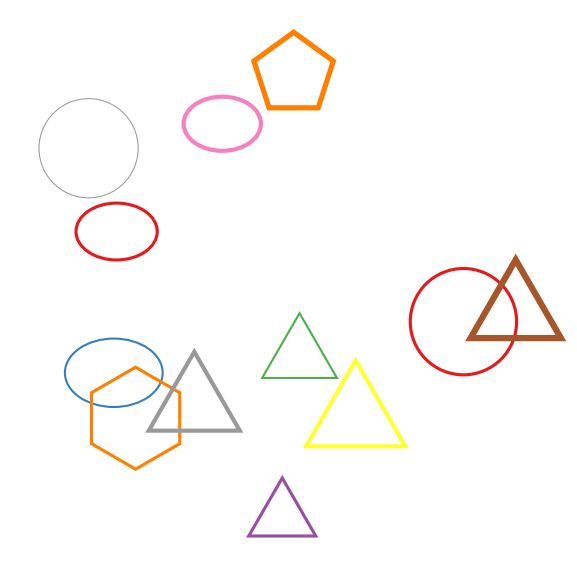[{"shape": "oval", "thickness": 1.5, "radius": 0.35, "center": [0.202, 0.598]}, {"shape": "circle", "thickness": 1.5, "radius": 0.46, "center": [0.802, 0.442]}, {"shape": "oval", "thickness": 1, "radius": 0.42, "center": [0.197, 0.354]}, {"shape": "triangle", "thickness": 1, "radius": 0.37, "center": [0.519, 0.382]}, {"shape": "triangle", "thickness": 1.5, "radius": 0.33, "center": [0.489, 0.104]}, {"shape": "hexagon", "thickness": 1.5, "radius": 0.44, "center": [0.235, 0.275]}, {"shape": "pentagon", "thickness": 2.5, "radius": 0.36, "center": [0.508, 0.871]}, {"shape": "triangle", "thickness": 2, "radius": 0.5, "center": [0.616, 0.276]}, {"shape": "triangle", "thickness": 3, "radius": 0.45, "center": [0.893, 0.459]}, {"shape": "oval", "thickness": 2, "radius": 0.33, "center": [0.385, 0.785]}, {"shape": "triangle", "thickness": 2, "radius": 0.46, "center": [0.336, 0.299]}, {"shape": "circle", "thickness": 0.5, "radius": 0.43, "center": [0.153, 0.742]}]